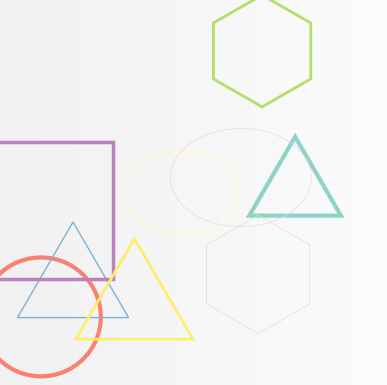[{"shape": "triangle", "thickness": 3, "radius": 0.68, "center": [0.762, 0.508]}, {"shape": "oval", "thickness": 0.5, "radius": 0.77, "center": [0.466, 0.502]}, {"shape": "circle", "thickness": 3, "radius": 0.77, "center": [0.106, 0.177]}, {"shape": "triangle", "thickness": 1, "radius": 0.83, "center": [0.188, 0.258]}, {"shape": "hexagon", "thickness": 2, "radius": 0.73, "center": [0.676, 0.868]}, {"shape": "oval", "thickness": 0.5, "radius": 0.91, "center": [0.621, 0.539]}, {"shape": "square", "thickness": 2.5, "radius": 0.89, "center": [0.114, 0.453]}, {"shape": "hexagon", "thickness": 0.5, "radius": 0.77, "center": [0.666, 0.287]}, {"shape": "triangle", "thickness": 2, "radius": 0.87, "center": [0.347, 0.206]}]